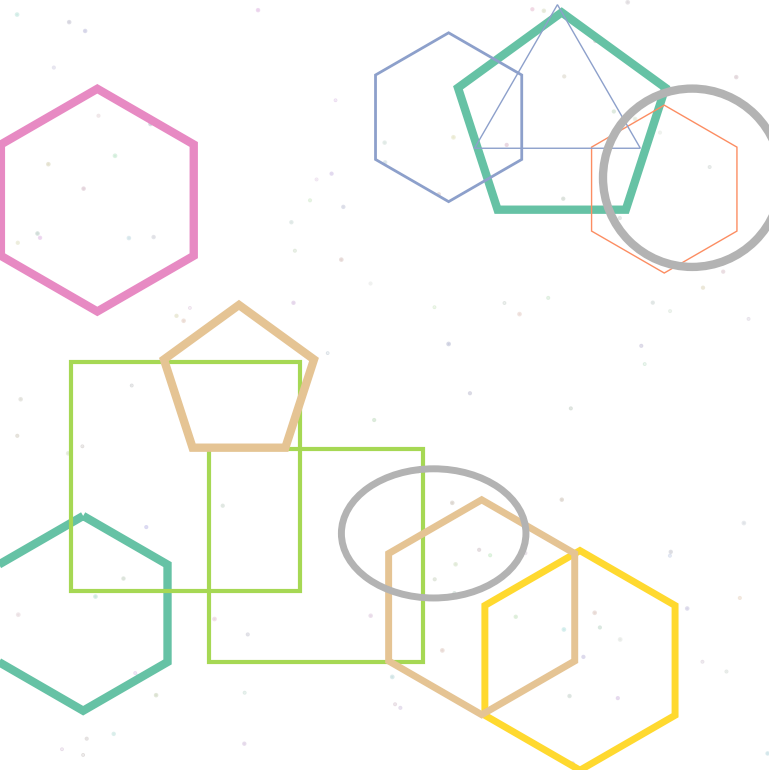[{"shape": "pentagon", "thickness": 3, "radius": 0.71, "center": [0.729, 0.842]}, {"shape": "hexagon", "thickness": 3, "radius": 0.63, "center": [0.108, 0.203]}, {"shape": "hexagon", "thickness": 0.5, "radius": 0.55, "center": [0.863, 0.754]}, {"shape": "triangle", "thickness": 0.5, "radius": 0.62, "center": [0.724, 0.87]}, {"shape": "hexagon", "thickness": 1, "radius": 0.55, "center": [0.583, 0.848]}, {"shape": "hexagon", "thickness": 3, "radius": 0.72, "center": [0.126, 0.74]}, {"shape": "square", "thickness": 1.5, "radius": 0.69, "center": [0.41, 0.278]}, {"shape": "square", "thickness": 1.5, "radius": 0.74, "center": [0.241, 0.381]}, {"shape": "hexagon", "thickness": 2.5, "radius": 0.71, "center": [0.753, 0.142]}, {"shape": "pentagon", "thickness": 3, "radius": 0.51, "center": [0.31, 0.501]}, {"shape": "hexagon", "thickness": 2.5, "radius": 0.7, "center": [0.626, 0.211]}, {"shape": "oval", "thickness": 2.5, "radius": 0.6, "center": [0.563, 0.307]}, {"shape": "circle", "thickness": 3, "radius": 0.58, "center": [0.899, 0.769]}]